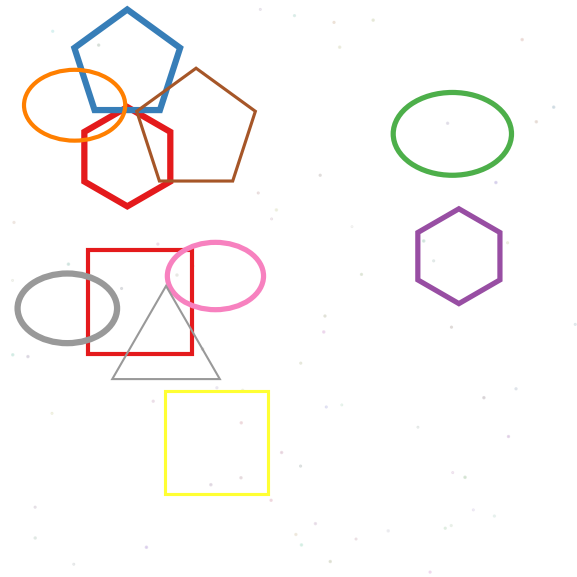[{"shape": "square", "thickness": 2, "radius": 0.45, "center": [0.242, 0.476]}, {"shape": "hexagon", "thickness": 3, "radius": 0.43, "center": [0.22, 0.728]}, {"shape": "pentagon", "thickness": 3, "radius": 0.48, "center": [0.22, 0.886]}, {"shape": "oval", "thickness": 2.5, "radius": 0.51, "center": [0.783, 0.767]}, {"shape": "hexagon", "thickness": 2.5, "radius": 0.41, "center": [0.795, 0.555]}, {"shape": "oval", "thickness": 2, "radius": 0.44, "center": [0.129, 0.817]}, {"shape": "square", "thickness": 1.5, "radius": 0.45, "center": [0.374, 0.233]}, {"shape": "pentagon", "thickness": 1.5, "radius": 0.54, "center": [0.339, 0.773]}, {"shape": "oval", "thickness": 2.5, "radius": 0.42, "center": [0.373, 0.521]}, {"shape": "triangle", "thickness": 1, "radius": 0.54, "center": [0.288, 0.396]}, {"shape": "oval", "thickness": 3, "radius": 0.43, "center": [0.117, 0.465]}]